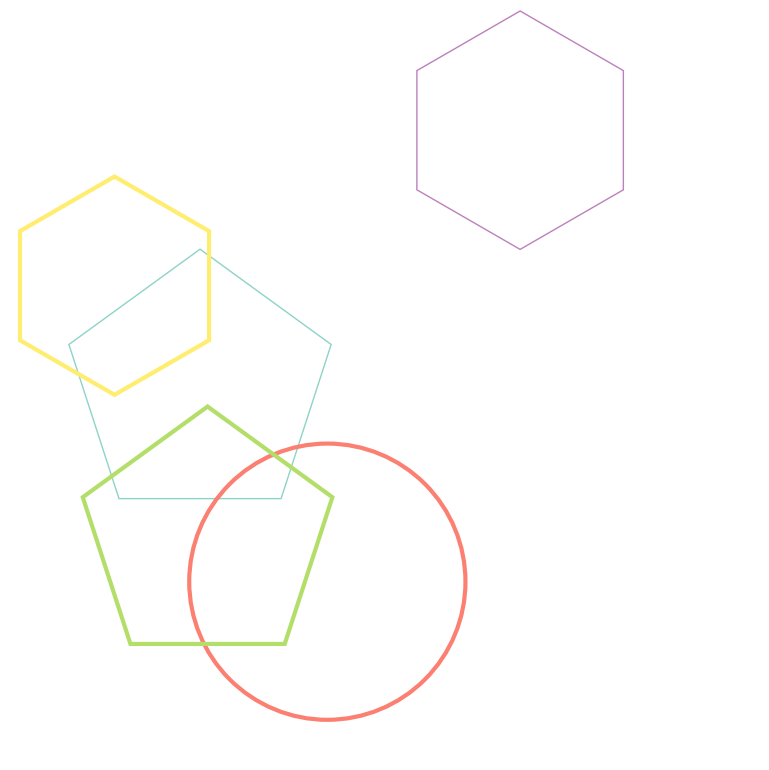[{"shape": "pentagon", "thickness": 0.5, "radius": 0.9, "center": [0.26, 0.497]}, {"shape": "circle", "thickness": 1.5, "radius": 0.9, "center": [0.425, 0.245]}, {"shape": "pentagon", "thickness": 1.5, "radius": 0.85, "center": [0.27, 0.302]}, {"shape": "hexagon", "thickness": 0.5, "radius": 0.77, "center": [0.675, 0.831]}, {"shape": "hexagon", "thickness": 1.5, "radius": 0.71, "center": [0.149, 0.629]}]